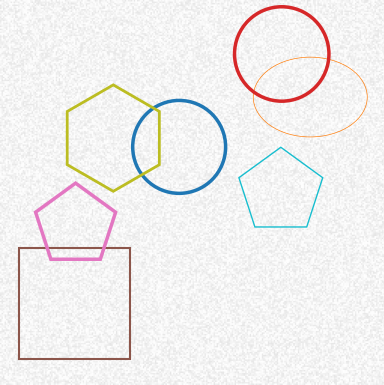[{"shape": "circle", "thickness": 2.5, "radius": 0.6, "center": [0.465, 0.618]}, {"shape": "oval", "thickness": 0.5, "radius": 0.74, "center": [0.806, 0.748]}, {"shape": "circle", "thickness": 2.5, "radius": 0.61, "center": [0.732, 0.86]}, {"shape": "square", "thickness": 1.5, "radius": 0.72, "center": [0.193, 0.212]}, {"shape": "pentagon", "thickness": 2.5, "radius": 0.55, "center": [0.196, 0.415]}, {"shape": "hexagon", "thickness": 2, "radius": 0.69, "center": [0.294, 0.641]}, {"shape": "pentagon", "thickness": 1, "radius": 0.57, "center": [0.729, 0.503]}]